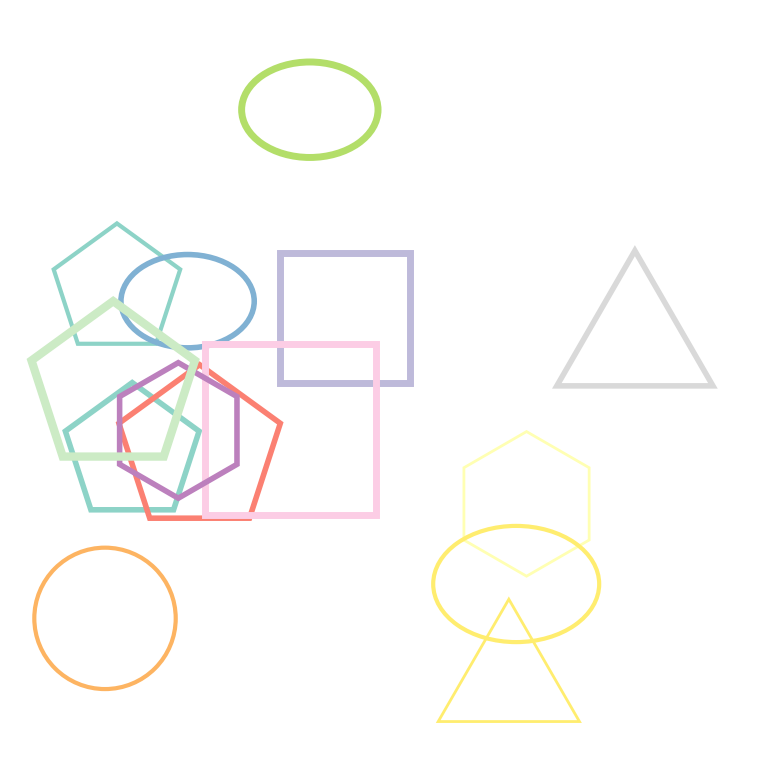[{"shape": "pentagon", "thickness": 1.5, "radius": 0.43, "center": [0.152, 0.623]}, {"shape": "pentagon", "thickness": 2, "radius": 0.46, "center": [0.172, 0.412]}, {"shape": "hexagon", "thickness": 1, "radius": 0.47, "center": [0.684, 0.346]}, {"shape": "square", "thickness": 2.5, "radius": 0.42, "center": [0.448, 0.588]}, {"shape": "pentagon", "thickness": 2, "radius": 0.55, "center": [0.259, 0.416]}, {"shape": "oval", "thickness": 2, "radius": 0.43, "center": [0.244, 0.609]}, {"shape": "circle", "thickness": 1.5, "radius": 0.46, "center": [0.136, 0.197]}, {"shape": "oval", "thickness": 2.5, "radius": 0.44, "center": [0.402, 0.857]}, {"shape": "square", "thickness": 2.5, "radius": 0.56, "center": [0.377, 0.442]}, {"shape": "triangle", "thickness": 2, "radius": 0.59, "center": [0.825, 0.557]}, {"shape": "hexagon", "thickness": 2, "radius": 0.44, "center": [0.232, 0.441]}, {"shape": "pentagon", "thickness": 3, "radius": 0.56, "center": [0.147, 0.497]}, {"shape": "triangle", "thickness": 1, "radius": 0.53, "center": [0.661, 0.116]}, {"shape": "oval", "thickness": 1.5, "radius": 0.54, "center": [0.67, 0.242]}]